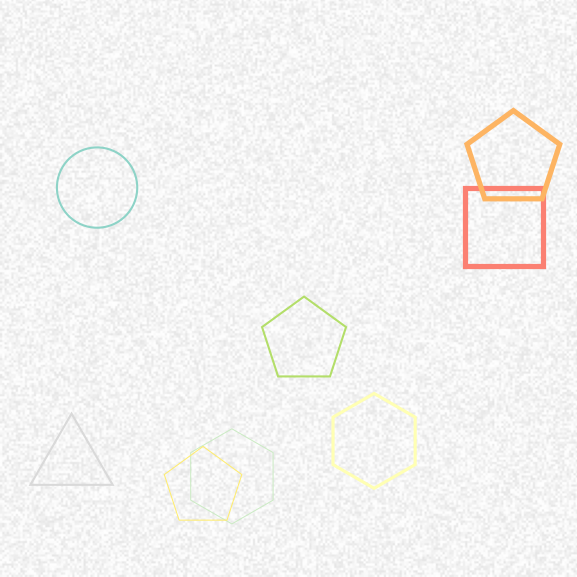[{"shape": "circle", "thickness": 1, "radius": 0.35, "center": [0.168, 0.674]}, {"shape": "hexagon", "thickness": 1.5, "radius": 0.41, "center": [0.648, 0.236]}, {"shape": "square", "thickness": 2.5, "radius": 0.34, "center": [0.872, 0.606]}, {"shape": "pentagon", "thickness": 2.5, "radius": 0.42, "center": [0.889, 0.723]}, {"shape": "pentagon", "thickness": 1, "radius": 0.38, "center": [0.526, 0.409]}, {"shape": "triangle", "thickness": 1, "radius": 0.41, "center": [0.124, 0.201]}, {"shape": "hexagon", "thickness": 0.5, "radius": 0.41, "center": [0.402, 0.174]}, {"shape": "pentagon", "thickness": 0.5, "radius": 0.35, "center": [0.352, 0.156]}]